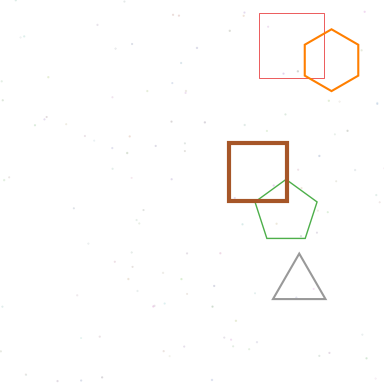[{"shape": "square", "thickness": 0.5, "radius": 0.42, "center": [0.757, 0.882]}, {"shape": "pentagon", "thickness": 1, "radius": 0.42, "center": [0.743, 0.449]}, {"shape": "hexagon", "thickness": 1.5, "radius": 0.4, "center": [0.861, 0.844]}, {"shape": "square", "thickness": 3, "radius": 0.38, "center": [0.669, 0.554]}, {"shape": "triangle", "thickness": 1.5, "radius": 0.39, "center": [0.777, 0.263]}]